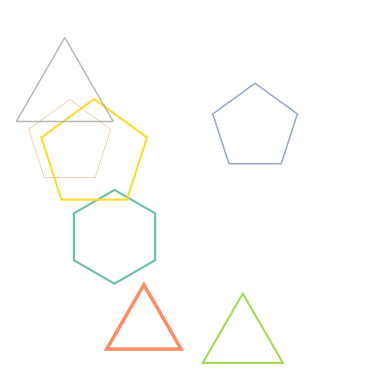[{"shape": "hexagon", "thickness": 1.5, "radius": 0.61, "center": [0.297, 0.385]}, {"shape": "triangle", "thickness": 2.5, "radius": 0.56, "center": [0.374, 0.149]}, {"shape": "pentagon", "thickness": 1, "radius": 0.58, "center": [0.663, 0.668]}, {"shape": "triangle", "thickness": 1.5, "radius": 0.6, "center": [0.631, 0.117]}, {"shape": "pentagon", "thickness": 1.5, "radius": 0.72, "center": [0.245, 0.598]}, {"shape": "pentagon", "thickness": 0.5, "radius": 0.56, "center": [0.181, 0.629]}, {"shape": "triangle", "thickness": 1, "radius": 0.73, "center": [0.168, 0.757]}]